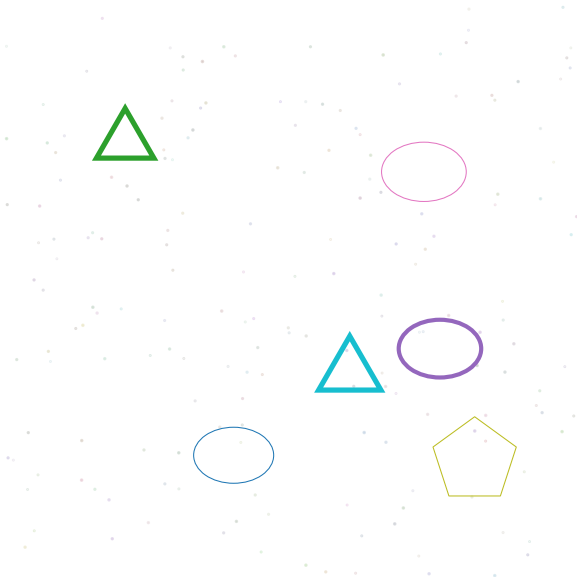[{"shape": "oval", "thickness": 0.5, "radius": 0.35, "center": [0.405, 0.211]}, {"shape": "triangle", "thickness": 2.5, "radius": 0.29, "center": [0.217, 0.754]}, {"shape": "oval", "thickness": 2, "radius": 0.36, "center": [0.762, 0.395]}, {"shape": "oval", "thickness": 0.5, "radius": 0.37, "center": [0.734, 0.702]}, {"shape": "pentagon", "thickness": 0.5, "radius": 0.38, "center": [0.822, 0.202]}, {"shape": "triangle", "thickness": 2.5, "radius": 0.31, "center": [0.606, 0.355]}]